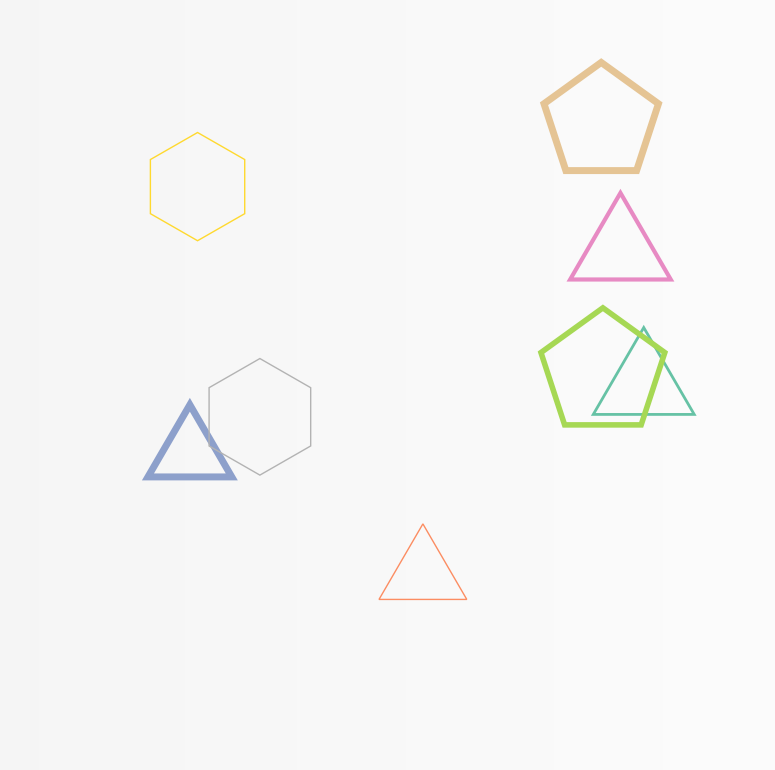[{"shape": "triangle", "thickness": 1, "radius": 0.38, "center": [0.831, 0.499]}, {"shape": "triangle", "thickness": 0.5, "radius": 0.33, "center": [0.546, 0.254]}, {"shape": "triangle", "thickness": 2.5, "radius": 0.31, "center": [0.245, 0.412]}, {"shape": "triangle", "thickness": 1.5, "radius": 0.37, "center": [0.801, 0.674]}, {"shape": "pentagon", "thickness": 2, "radius": 0.42, "center": [0.778, 0.516]}, {"shape": "hexagon", "thickness": 0.5, "radius": 0.35, "center": [0.255, 0.758]}, {"shape": "pentagon", "thickness": 2.5, "radius": 0.39, "center": [0.776, 0.841]}, {"shape": "hexagon", "thickness": 0.5, "radius": 0.38, "center": [0.335, 0.459]}]